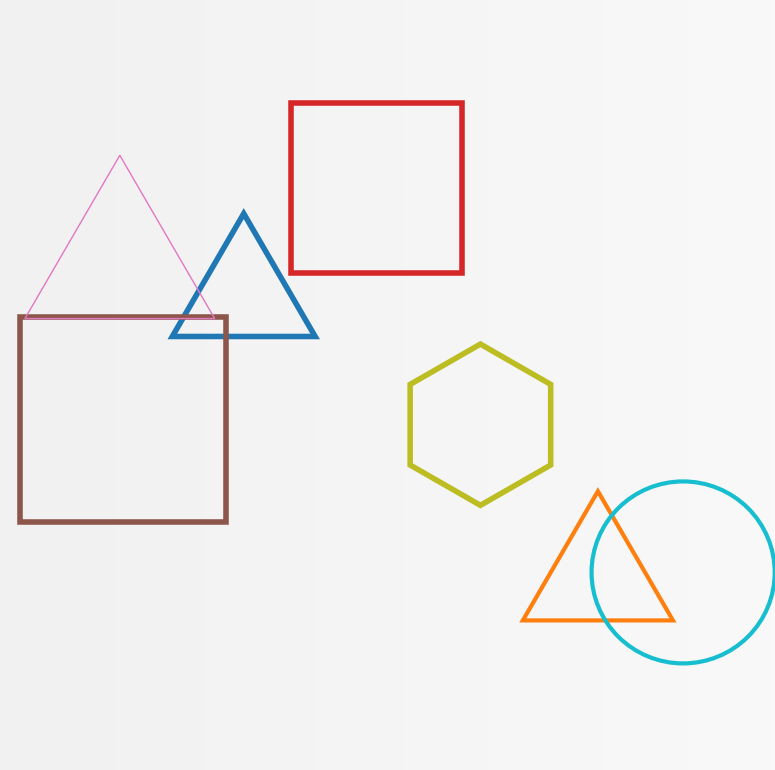[{"shape": "triangle", "thickness": 2, "radius": 0.53, "center": [0.315, 0.616]}, {"shape": "triangle", "thickness": 1.5, "radius": 0.56, "center": [0.771, 0.25]}, {"shape": "square", "thickness": 2, "radius": 0.55, "center": [0.485, 0.756]}, {"shape": "square", "thickness": 2, "radius": 0.66, "center": [0.159, 0.455]}, {"shape": "triangle", "thickness": 0.5, "radius": 0.71, "center": [0.155, 0.657]}, {"shape": "hexagon", "thickness": 2, "radius": 0.52, "center": [0.62, 0.448]}, {"shape": "circle", "thickness": 1.5, "radius": 0.59, "center": [0.881, 0.257]}]